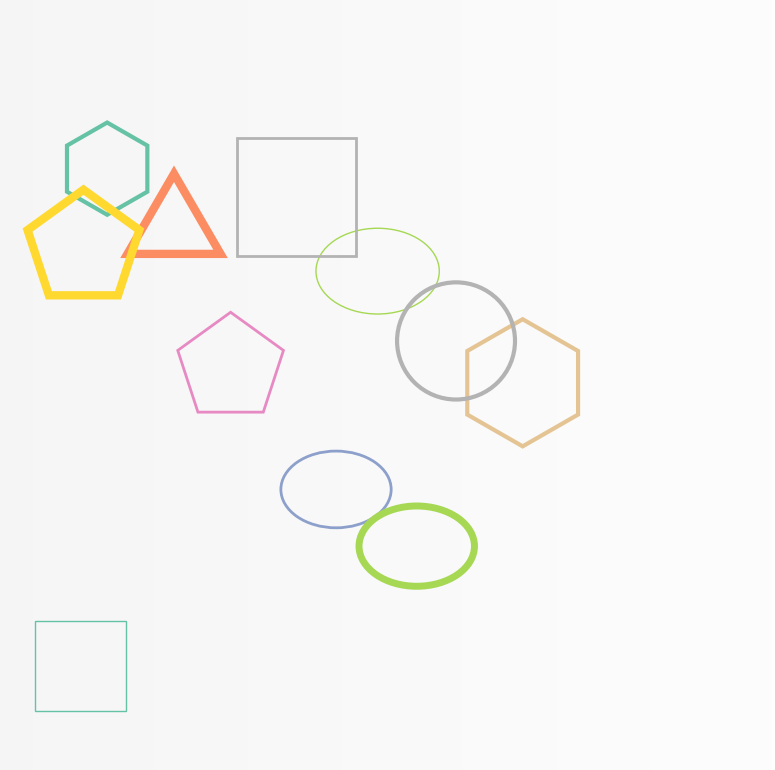[{"shape": "square", "thickness": 0.5, "radius": 0.29, "center": [0.104, 0.135]}, {"shape": "hexagon", "thickness": 1.5, "radius": 0.3, "center": [0.138, 0.781]}, {"shape": "triangle", "thickness": 3, "radius": 0.35, "center": [0.225, 0.705]}, {"shape": "oval", "thickness": 1, "radius": 0.36, "center": [0.434, 0.364]}, {"shape": "pentagon", "thickness": 1, "radius": 0.36, "center": [0.298, 0.523]}, {"shape": "oval", "thickness": 0.5, "radius": 0.4, "center": [0.487, 0.648]}, {"shape": "oval", "thickness": 2.5, "radius": 0.37, "center": [0.538, 0.291]}, {"shape": "pentagon", "thickness": 3, "radius": 0.38, "center": [0.108, 0.678]}, {"shape": "hexagon", "thickness": 1.5, "radius": 0.41, "center": [0.674, 0.503]}, {"shape": "circle", "thickness": 1.5, "radius": 0.38, "center": [0.588, 0.557]}, {"shape": "square", "thickness": 1, "radius": 0.38, "center": [0.383, 0.744]}]